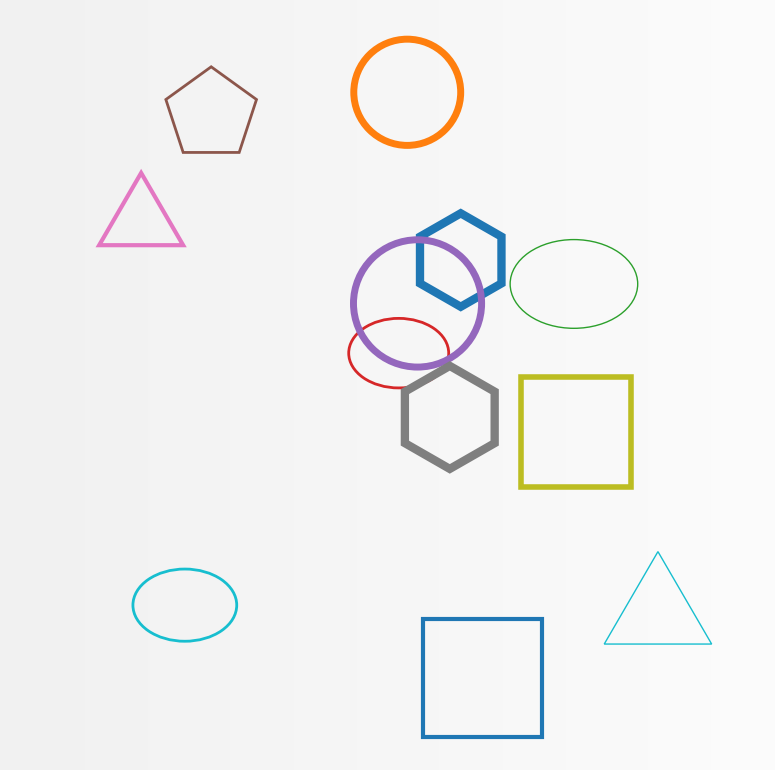[{"shape": "square", "thickness": 1.5, "radius": 0.38, "center": [0.623, 0.12]}, {"shape": "hexagon", "thickness": 3, "radius": 0.3, "center": [0.594, 0.662]}, {"shape": "circle", "thickness": 2.5, "radius": 0.34, "center": [0.525, 0.88]}, {"shape": "oval", "thickness": 0.5, "radius": 0.41, "center": [0.741, 0.631]}, {"shape": "oval", "thickness": 1, "radius": 0.32, "center": [0.514, 0.541]}, {"shape": "circle", "thickness": 2.5, "radius": 0.41, "center": [0.539, 0.606]}, {"shape": "pentagon", "thickness": 1, "radius": 0.31, "center": [0.272, 0.852]}, {"shape": "triangle", "thickness": 1.5, "radius": 0.31, "center": [0.182, 0.713]}, {"shape": "hexagon", "thickness": 3, "radius": 0.33, "center": [0.58, 0.458]}, {"shape": "square", "thickness": 2, "radius": 0.36, "center": [0.743, 0.439]}, {"shape": "triangle", "thickness": 0.5, "radius": 0.4, "center": [0.849, 0.204]}, {"shape": "oval", "thickness": 1, "radius": 0.33, "center": [0.238, 0.214]}]